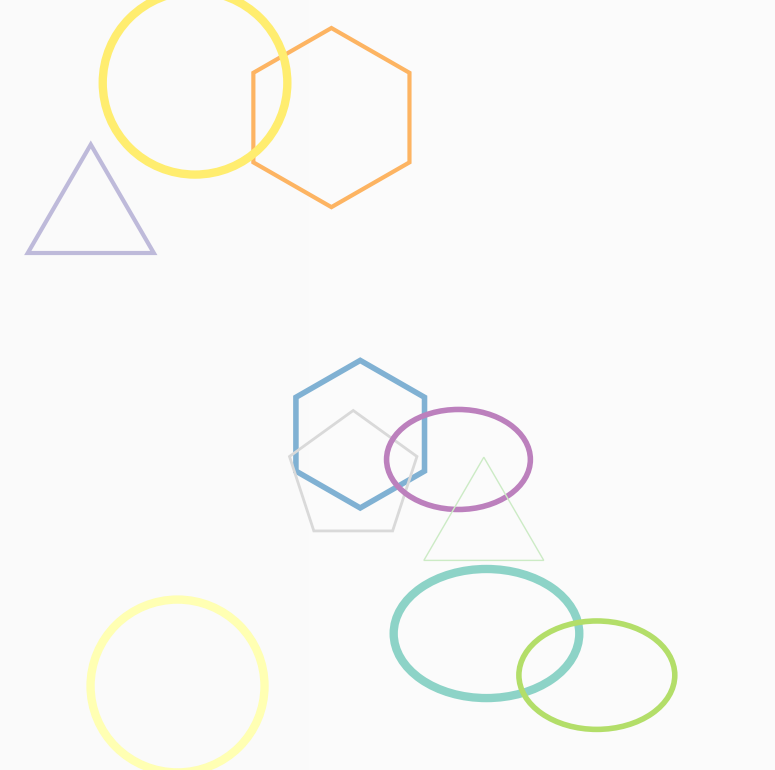[{"shape": "oval", "thickness": 3, "radius": 0.6, "center": [0.628, 0.177]}, {"shape": "circle", "thickness": 3, "radius": 0.56, "center": [0.229, 0.109]}, {"shape": "triangle", "thickness": 1.5, "radius": 0.47, "center": [0.117, 0.718]}, {"shape": "hexagon", "thickness": 2, "radius": 0.48, "center": [0.465, 0.436]}, {"shape": "hexagon", "thickness": 1.5, "radius": 0.58, "center": [0.428, 0.847]}, {"shape": "oval", "thickness": 2, "radius": 0.5, "center": [0.77, 0.123]}, {"shape": "pentagon", "thickness": 1, "radius": 0.43, "center": [0.456, 0.38]}, {"shape": "oval", "thickness": 2, "radius": 0.46, "center": [0.592, 0.403]}, {"shape": "triangle", "thickness": 0.5, "radius": 0.45, "center": [0.624, 0.317]}, {"shape": "circle", "thickness": 3, "radius": 0.6, "center": [0.252, 0.892]}]